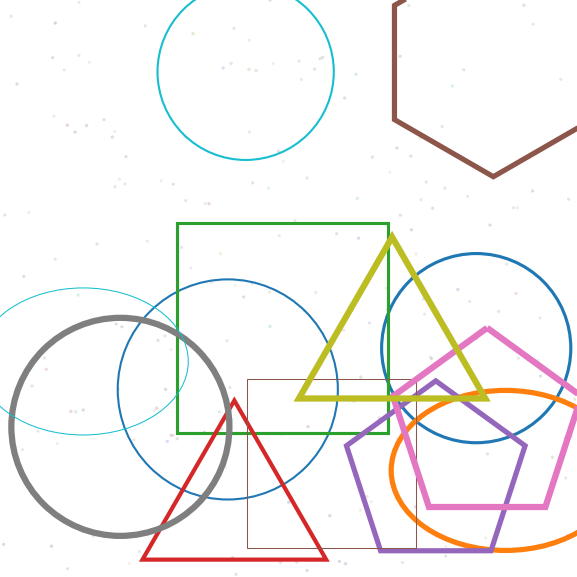[{"shape": "circle", "thickness": 1, "radius": 0.95, "center": [0.394, 0.325]}, {"shape": "circle", "thickness": 1.5, "radius": 0.82, "center": [0.825, 0.396]}, {"shape": "oval", "thickness": 2.5, "radius": 0.99, "center": [0.875, 0.185]}, {"shape": "square", "thickness": 1.5, "radius": 0.91, "center": [0.489, 0.431]}, {"shape": "triangle", "thickness": 2, "radius": 0.92, "center": [0.406, 0.122]}, {"shape": "pentagon", "thickness": 2.5, "radius": 0.81, "center": [0.755, 0.177]}, {"shape": "hexagon", "thickness": 2.5, "radius": 0.99, "center": [0.854, 0.891]}, {"shape": "square", "thickness": 0.5, "radius": 0.73, "center": [0.574, 0.197]}, {"shape": "pentagon", "thickness": 3, "radius": 0.86, "center": [0.844, 0.26]}, {"shape": "circle", "thickness": 3, "radius": 0.94, "center": [0.208, 0.26]}, {"shape": "triangle", "thickness": 3, "radius": 0.93, "center": [0.679, 0.402]}, {"shape": "oval", "thickness": 0.5, "radius": 0.91, "center": [0.144, 0.373]}, {"shape": "circle", "thickness": 1, "radius": 0.76, "center": [0.425, 0.875]}]